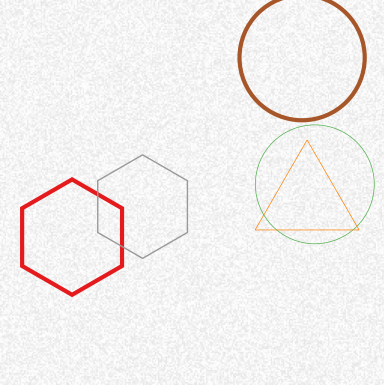[{"shape": "hexagon", "thickness": 3, "radius": 0.75, "center": [0.187, 0.384]}, {"shape": "circle", "thickness": 0.5, "radius": 0.77, "center": [0.818, 0.521]}, {"shape": "triangle", "thickness": 0.5, "radius": 0.78, "center": [0.798, 0.481]}, {"shape": "circle", "thickness": 3, "radius": 0.81, "center": [0.785, 0.85]}, {"shape": "hexagon", "thickness": 1, "radius": 0.67, "center": [0.37, 0.463]}]